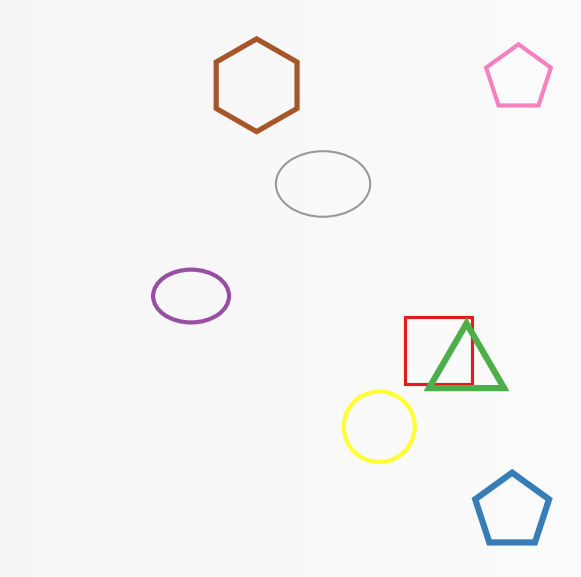[{"shape": "square", "thickness": 1.5, "radius": 0.29, "center": [0.754, 0.392]}, {"shape": "pentagon", "thickness": 3, "radius": 0.33, "center": [0.881, 0.114]}, {"shape": "triangle", "thickness": 3, "radius": 0.37, "center": [0.803, 0.364]}, {"shape": "oval", "thickness": 2, "radius": 0.33, "center": [0.329, 0.487]}, {"shape": "circle", "thickness": 2, "radius": 0.31, "center": [0.653, 0.26]}, {"shape": "hexagon", "thickness": 2.5, "radius": 0.4, "center": [0.441, 0.852]}, {"shape": "pentagon", "thickness": 2, "radius": 0.29, "center": [0.892, 0.864]}, {"shape": "oval", "thickness": 1, "radius": 0.41, "center": [0.556, 0.681]}]